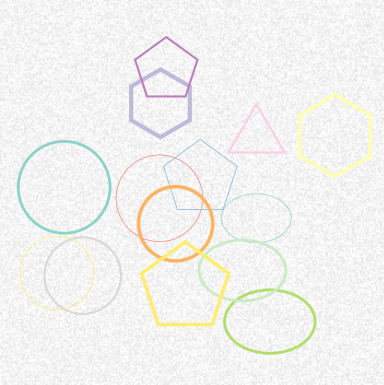[{"shape": "oval", "thickness": 0.5, "radius": 0.45, "center": [0.666, 0.433]}, {"shape": "circle", "thickness": 2, "radius": 0.6, "center": [0.167, 0.514]}, {"shape": "hexagon", "thickness": 2.5, "radius": 0.53, "center": [0.87, 0.648]}, {"shape": "hexagon", "thickness": 3, "radius": 0.44, "center": [0.417, 0.732]}, {"shape": "circle", "thickness": 0.5, "radius": 0.56, "center": [0.414, 0.485]}, {"shape": "pentagon", "thickness": 0.5, "radius": 0.5, "center": [0.52, 0.537]}, {"shape": "circle", "thickness": 2.5, "radius": 0.48, "center": [0.456, 0.419]}, {"shape": "oval", "thickness": 2, "radius": 0.59, "center": [0.701, 0.165]}, {"shape": "triangle", "thickness": 1.5, "radius": 0.42, "center": [0.666, 0.646]}, {"shape": "circle", "thickness": 1.5, "radius": 0.5, "center": [0.215, 0.284]}, {"shape": "pentagon", "thickness": 1.5, "radius": 0.43, "center": [0.432, 0.818]}, {"shape": "oval", "thickness": 2, "radius": 0.56, "center": [0.63, 0.297]}, {"shape": "circle", "thickness": 0.5, "radius": 0.48, "center": [0.148, 0.291]}, {"shape": "pentagon", "thickness": 2.5, "radius": 0.59, "center": [0.481, 0.253]}]